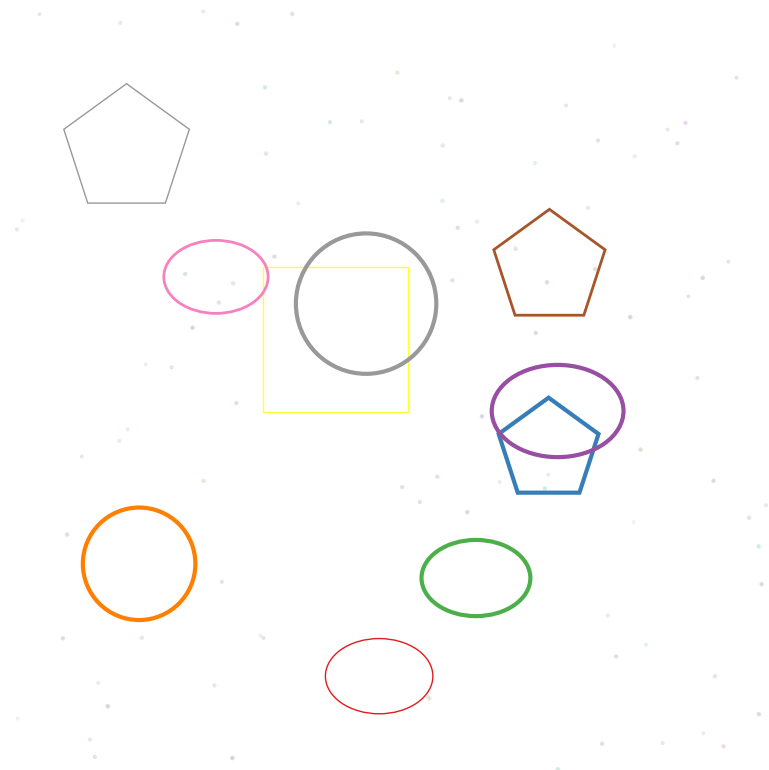[{"shape": "oval", "thickness": 0.5, "radius": 0.35, "center": [0.492, 0.122]}, {"shape": "pentagon", "thickness": 1.5, "radius": 0.34, "center": [0.712, 0.415]}, {"shape": "oval", "thickness": 1.5, "radius": 0.35, "center": [0.618, 0.249]}, {"shape": "oval", "thickness": 1.5, "radius": 0.43, "center": [0.724, 0.466]}, {"shape": "circle", "thickness": 1.5, "radius": 0.37, "center": [0.181, 0.268]}, {"shape": "square", "thickness": 0.5, "radius": 0.47, "center": [0.436, 0.559]}, {"shape": "pentagon", "thickness": 1, "radius": 0.38, "center": [0.714, 0.652]}, {"shape": "oval", "thickness": 1, "radius": 0.34, "center": [0.28, 0.64]}, {"shape": "circle", "thickness": 1.5, "radius": 0.46, "center": [0.475, 0.606]}, {"shape": "pentagon", "thickness": 0.5, "radius": 0.43, "center": [0.164, 0.806]}]